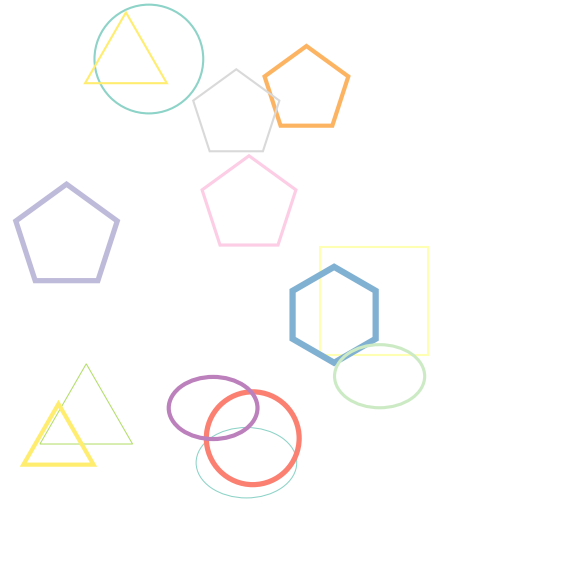[{"shape": "oval", "thickness": 0.5, "radius": 0.44, "center": [0.427, 0.198]}, {"shape": "circle", "thickness": 1, "radius": 0.47, "center": [0.258, 0.897]}, {"shape": "square", "thickness": 1, "radius": 0.47, "center": [0.647, 0.477]}, {"shape": "pentagon", "thickness": 2.5, "radius": 0.46, "center": [0.115, 0.588]}, {"shape": "circle", "thickness": 2.5, "radius": 0.4, "center": [0.438, 0.24]}, {"shape": "hexagon", "thickness": 3, "radius": 0.42, "center": [0.579, 0.454]}, {"shape": "pentagon", "thickness": 2, "radius": 0.38, "center": [0.531, 0.843]}, {"shape": "triangle", "thickness": 0.5, "radius": 0.46, "center": [0.149, 0.277]}, {"shape": "pentagon", "thickness": 1.5, "radius": 0.43, "center": [0.431, 0.644]}, {"shape": "pentagon", "thickness": 1, "radius": 0.39, "center": [0.409, 0.801]}, {"shape": "oval", "thickness": 2, "radius": 0.38, "center": [0.369, 0.293]}, {"shape": "oval", "thickness": 1.5, "radius": 0.39, "center": [0.657, 0.348]}, {"shape": "triangle", "thickness": 2, "radius": 0.35, "center": [0.101, 0.23]}, {"shape": "triangle", "thickness": 1, "radius": 0.41, "center": [0.218, 0.896]}]